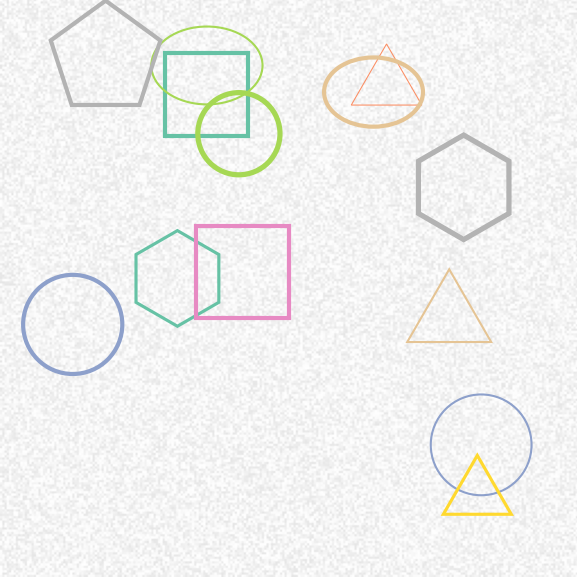[{"shape": "square", "thickness": 2, "radius": 0.36, "center": [0.358, 0.836]}, {"shape": "hexagon", "thickness": 1.5, "radius": 0.41, "center": [0.307, 0.517]}, {"shape": "triangle", "thickness": 0.5, "radius": 0.35, "center": [0.669, 0.852]}, {"shape": "circle", "thickness": 1, "radius": 0.44, "center": [0.833, 0.229]}, {"shape": "circle", "thickness": 2, "radius": 0.43, "center": [0.126, 0.437]}, {"shape": "square", "thickness": 2, "radius": 0.4, "center": [0.42, 0.528]}, {"shape": "circle", "thickness": 2.5, "radius": 0.36, "center": [0.414, 0.768]}, {"shape": "oval", "thickness": 1, "radius": 0.48, "center": [0.358, 0.886]}, {"shape": "triangle", "thickness": 1.5, "radius": 0.34, "center": [0.827, 0.143]}, {"shape": "oval", "thickness": 2, "radius": 0.43, "center": [0.647, 0.84]}, {"shape": "triangle", "thickness": 1, "radius": 0.42, "center": [0.778, 0.449]}, {"shape": "pentagon", "thickness": 2, "radius": 0.5, "center": [0.183, 0.898]}, {"shape": "hexagon", "thickness": 2.5, "radius": 0.45, "center": [0.803, 0.675]}]